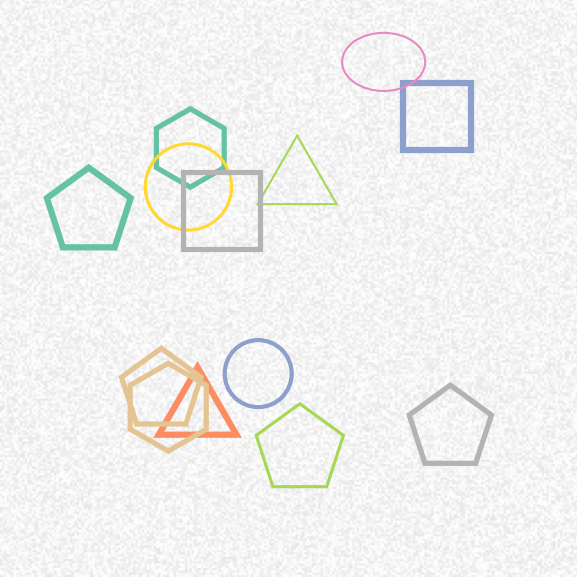[{"shape": "pentagon", "thickness": 3, "radius": 0.38, "center": [0.154, 0.633]}, {"shape": "hexagon", "thickness": 2.5, "radius": 0.34, "center": [0.329, 0.743]}, {"shape": "triangle", "thickness": 3, "radius": 0.39, "center": [0.342, 0.285]}, {"shape": "square", "thickness": 3, "radius": 0.29, "center": [0.757, 0.798]}, {"shape": "circle", "thickness": 2, "radius": 0.29, "center": [0.447, 0.352]}, {"shape": "oval", "thickness": 1, "radius": 0.36, "center": [0.664, 0.892]}, {"shape": "triangle", "thickness": 1, "radius": 0.4, "center": [0.515, 0.685]}, {"shape": "pentagon", "thickness": 1.5, "radius": 0.4, "center": [0.519, 0.221]}, {"shape": "circle", "thickness": 1.5, "radius": 0.37, "center": [0.326, 0.675]}, {"shape": "hexagon", "thickness": 2.5, "radius": 0.38, "center": [0.291, 0.294]}, {"shape": "pentagon", "thickness": 2.5, "radius": 0.36, "center": [0.279, 0.324]}, {"shape": "pentagon", "thickness": 2.5, "radius": 0.37, "center": [0.78, 0.257]}, {"shape": "square", "thickness": 2.5, "radius": 0.33, "center": [0.383, 0.634]}]